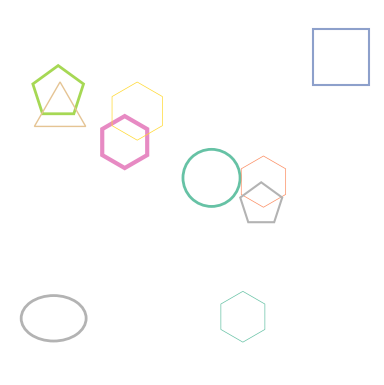[{"shape": "hexagon", "thickness": 0.5, "radius": 0.33, "center": [0.631, 0.177]}, {"shape": "circle", "thickness": 2, "radius": 0.37, "center": [0.549, 0.538]}, {"shape": "hexagon", "thickness": 0.5, "radius": 0.33, "center": [0.684, 0.528]}, {"shape": "square", "thickness": 1.5, "radius": 0.36, "center": [0.887, 0.852]}, {"shape": "hexagon", "thickness": 3, "radius": 0.34, "center": [0.324, 0.631]}, {"shape": "pentagon", "thickness": 2, "radius": 0.35, "center": [0.151, 0.76]}, {"shape": "hexagon", "thickness": 0.5, "radius": 0.38, "center": [0.356, 0.711]}, {"shape": "triangle", "thickness": 1, "radius": 0.38, "center": [0.156, 0.71]}, {"shape": "oval", "thickness": 2, "radius": 0.42, "center": [0.139, 0.173]}, {"shape": "pentagon", "thickness": 1.5, "radius": 0.29, "center": [0.678, 0.469]}]